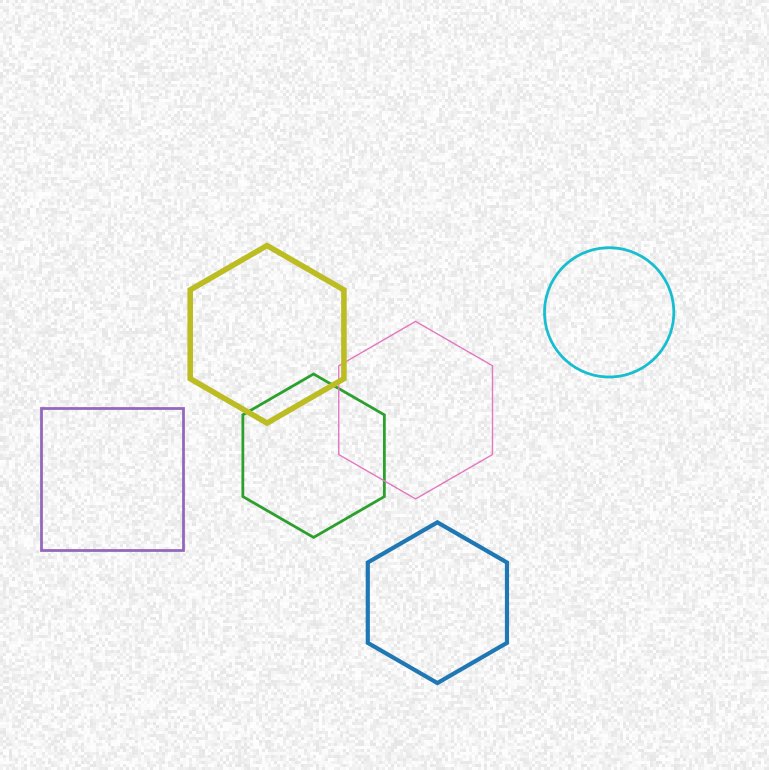[{"shape": "hexagon", "thickness": 1.5, "radius": 0.52, "center": [0.568, 0.217]}, {"shape": "hexagon", "thickness": 1, "radius": 0.53, "center": [0.407, 0.408]}, {"shape": "square", "thickness": 1, "radius": 0.46, "center": [0.145, 0.378]}, {"shape": "hexagon", "thickness": 0.5, "radius": 0.58, "center": [0.54, 0.467]}, {"shape": "hexagon", "thickness": 2, "radius": 0.58, "center": [0.347, 0.566]}, {"shape": "circle", "thickness": 1, "radius": 0.42, "center": [0.791, 0.594]}]